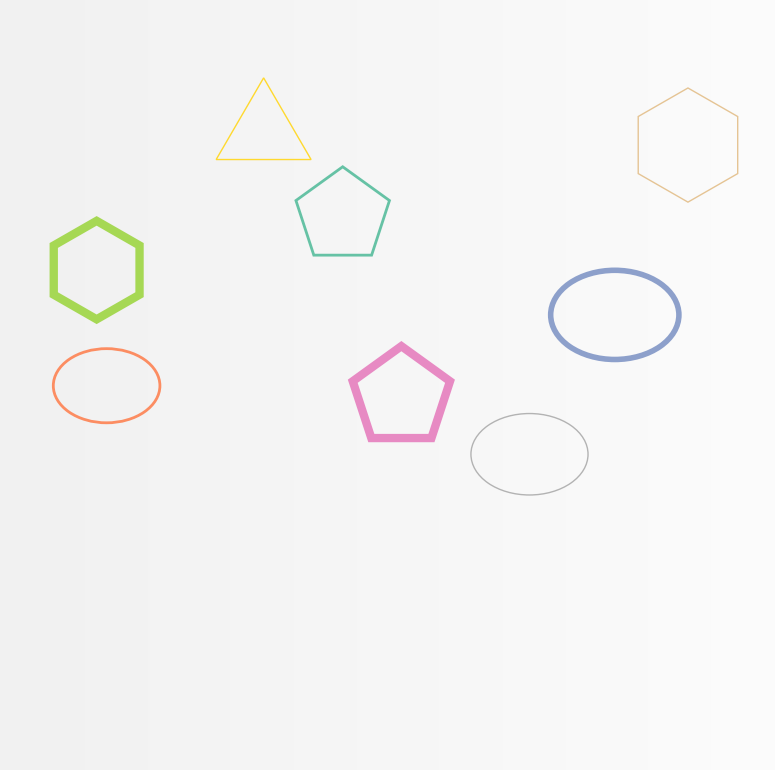[{"shape": "pentagon", "thickness": 1, "radius": 0.32, "center": [0.442, 0.72]}, {"shape": "oval", "thickness": 1, "radius": 0.34, "center": [0.138, 0.499]}, {"shape": "oval", "thickness": 2, "radius": 0.41, "center": [0.793, 0.591]}, {"shape": "pentagon", "thickness": 3, "radius": 0.33, "center": [0.518, 0.484]}, {"shape": "hexagon", "thickness": 3, "radius": 0.32, "center": [0.125, 0.649]}, {"shape": "triangle", "thickness": 0.5, "radius": 0.35, "center": [0.34, 0.828]}, {"shape": "hexagon", "thickness": 0.5, "radius": 0.37, "center": [0.888, 0.812]}, {"shape": "oval", "thickness": 0.5, "radius": 0.38, "center": [0.683, 0.41]}]